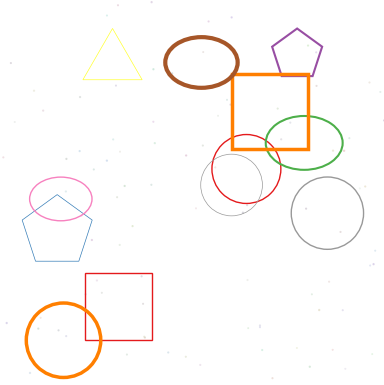[{"shape": "square", "thickness": 1, "radius": 0.44, "center": [0.308, 0.203]}, {"shape": "circle", "thickness": 1, "radius": 0.45, "center": [0.64, 0.561]}, {"shape": "pentagon", "thickness": 0.5, "radius": 0.48, "center": [0.149, 0.399]}, {"shape": "oval", "thickness": 1.5, "radius": 0.5, "center": [0.79, 0.629]}, {"shape": "pentagon", "thickness": 1.5, "radius": 0.34, "center": [0.772, 0.858]}, {"shape": "circle", "thickness": 2.5, "radius": 0.48, "center": [0.165, 0.116]}, {"shape": "square", "thickness": 2.5, "radius": 0.49, "center": [0.701, 0.71]}, {"shape": "triangle", "thickness": 0.5, "radius": 0.44, "center": [0.292, 0.837]}, {"shape": "oval", "thickness": 3, "radius": 0.47, "center": [0.523, 0.838]}, {"shape": "oval", "thickness": 1, "radius": 0.41, "center": [0.158, 0.483]}, {"shape": "circle", "thickness": 1, "radius": 0.47, "center": [0.85, 0.446]}, {"shape": "circle", "thickness": 0.5, "radius": 0.4, "center": [0.601, 0.519]}]